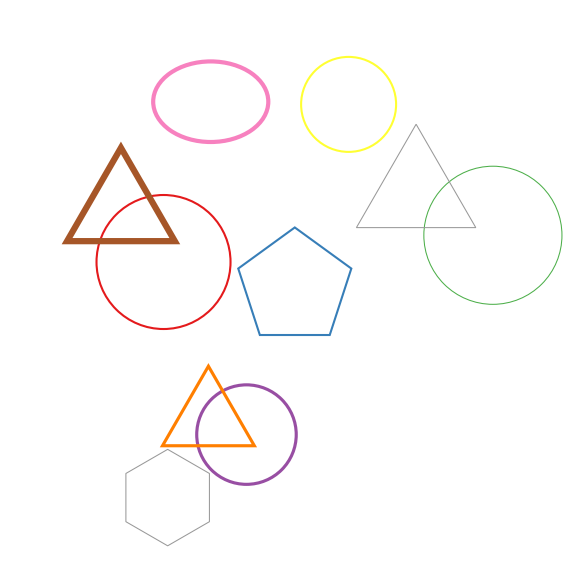[{"shape": "circle", "thickness": 1, "radius": 0.58, "center": [0.283, 0.545]}, {"shape": "pentagon", "thickness": 1, "radius": 0.51, "center": [0.51, 0.502]}, {"shape": "circle", "thickness": 0.5, "radius": 0.6, "center": [0.854, 0.592]}, {"shape": "circle", "thickness": 1.5, "radius": 0.43, "center": [0.427, 0.247]}, {"shape": "triangle", "thickness": 1.5, "radius": 0.46, "center": [0.361, 0.273]}, {"shape": "circle", "thickness": 1, "radius": 0.41, "center": [0.604, 0.818]}, {"shape": "triangle", "thickness": 3, "radius": 0.54, "center": [0.209, 0.635]}, {"shape": "oval", "thickness": 2, "radius": 0.5, "center": [0.365, 0.823]}, {"shape": "triangle", "thickness": 0.5, "radius": 0.6, "center": [0.721, 0.665]}, {"shape": "hexagon", "thickness": 0.5, "radius": 0.42, "center": [0.29, 0.138]}]